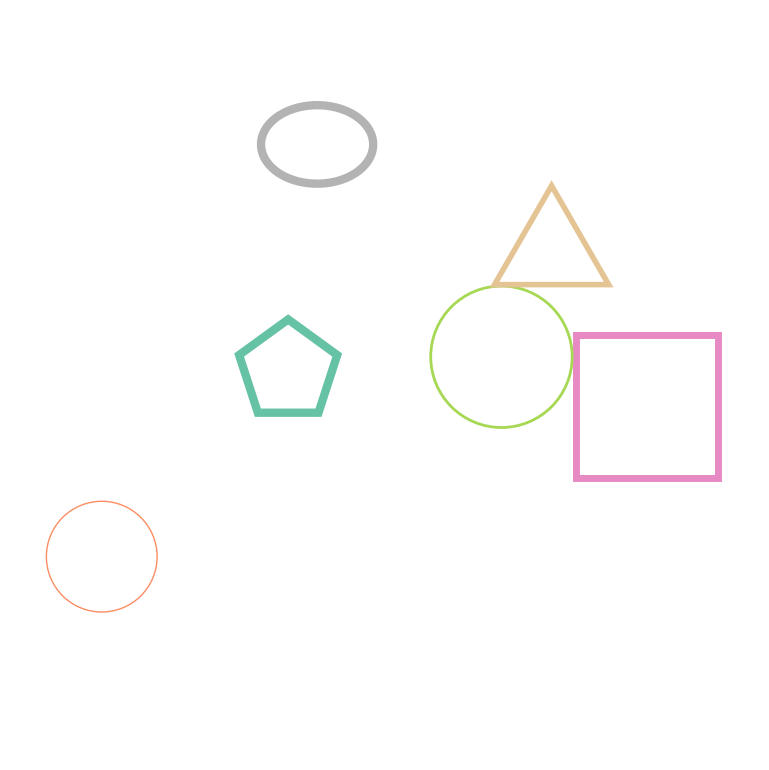[{"shape": "pentagon", "thickness": 3, "radius": 0.33, "center": [0.374, 0.518]}, {"shape": "circle", "thickness": 0.5, "radius": 0.36, "center": [0.132, 0.277]}, {"shape": "square", "thickness": 2.5, "radius": 0.46, "center": [0.84, 0.472]}, {"shape": "circle", "thickness": 1, "radius": 0.46, "center": [0.651, 0.537]}, {"shape": "triangle", "thickness": 2, "radius": 0.43, "center": [0.716, 0.673]}, {"shape": "oval", "thickness": 3, "radius": 0.36, "center": [0.412, 0.812]}]